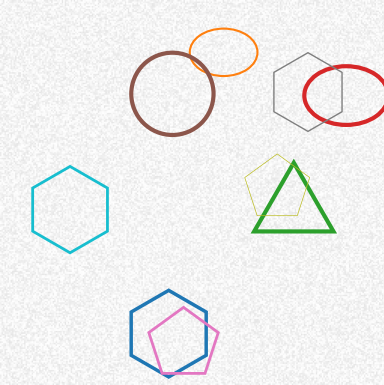[{"shape": "hexagon", "thickness": 2.5, "radius": 0.56, "center": [0.438, 0.133]}, {"shape": "oval", "thickness": 1.5, "radius": 0.44, "center": [0.581, 0.864]}, {"shape": "triangle", "thickness": 3, "radius": 0.59, "center": [0.763, 0.458]}, {"shape": "oval", "thickness": 3, "radius": 0.54, "center": [0.899, 0.752]}, {"shape": "circle", "thickness": 3, "radius": 0.53, "center": [0.448, 0.756]}, {"shape": "pentagon", "thickness": 2, "radius": 0.47, "center": [0.477, 0.107]}, {"shape": "hexagon", "thickness": 1, "radius": 0.51, "center": [0.8, 0.761]}, {"shape": "pentagon", "thickness": 0.5, "radius": 0.44, "center": [0.72, 0.511]}, {"shape": "hexagon", "thickness": 2, "radius": 0.56, "center": [0.182, 0.456]}]